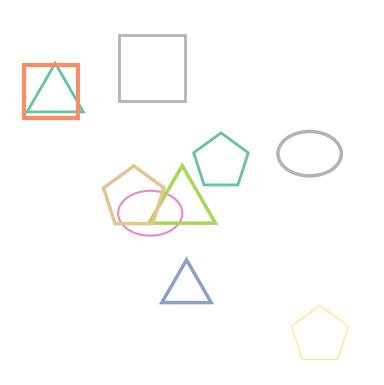[{"shape": "pentagon", "thickness": 2, "radius": 0.37, "center": [0.574, 0.58]}, {"shape": "triangle", "thickness": 2, "radius": 0.42, "center": [0.143, 0.752]}, {"shape": "square", "thickness": 3, "radius": 0.35, "center": [0.132, 0.763]}, {"shape": "triangle", "thickness": 2.5, "radius": 0.37, "center": [0.485, 0.251]}, {"shape": "oval", "thickness": 1.5, "radius": 0.42, "center": [0.39, 0.446]}, {"shape": "triangle", "thickness": 2.5, "radius": 0.5, "center": [0.473, 0.47]}, {"shape": "pentagon", "thickness": 0.5, "radius": 0.39, "center": [0.831, 0.129]}, {"shape": "pentagon", "thickness": 2.5, "radius": 0.41, "center": [0.348, 0.486]}, {"shape": "oval", "thickness": 2.5, "radius": 0.41, "center": [0.804, 0.601]}, {"shape": "square", "thickness": 2, "radius": 0.43, "center": [0.394, 0.823]}]